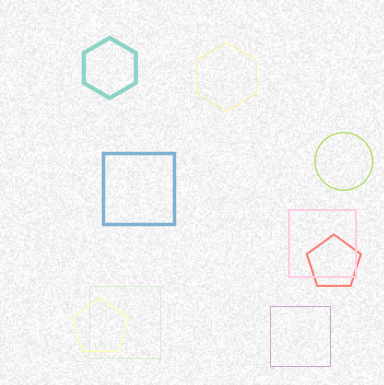[{"shape": "hexagon", "thickness": 3, "radius": 0.39, "center": [0.285, 0.823]}, {"shape": "pentagon", "thickness": 1, "radius": 0.39, "center": [0.26, 0.15]}, {"shape": "pentagon", "thickness": 1.5, "radius": 0.37, "center": [0.867, 0.317]}, {"shape": "square", "thickness": 2.5, "radius": 0.46, "center": [0.361, 0.511]}, {"shape": "circle", "thickness": 1, "radius": 0.37, "center": [0.893, 0.581]}, {"shape": "square", "thickness": 1.5, "radius": 0.43, "center": [0.838, 0.367]}, {"shape": "square", "thickness": 0.5, "radius": 0.39, "center": [0.779, 0.127]}, {"shape": "square", "thickness": 0.5, "radius": 0.46, "center": [0.324, 0.164]}, {"shape": "hexagon", "thickness": 0.5, "radius": 0.44, "center": [0.588, 0.801]}]